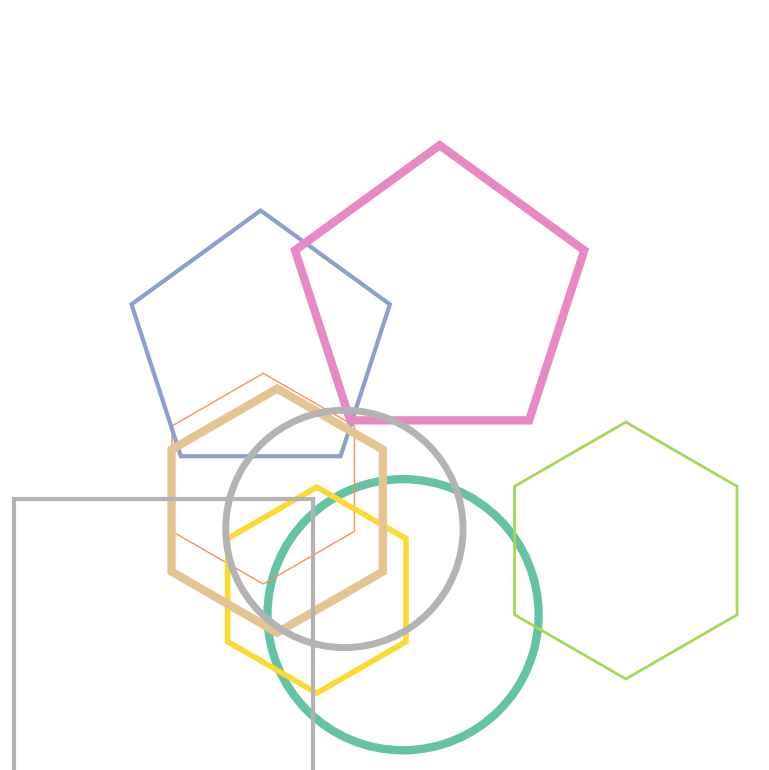[{"shape": "circle", "thickness": 3, "radius": 0.88, "center": [0.523, 0.202]}, {"shape": "hexagon", "thickness": 0.5, "radius": 0.68, "center": [0.342, 0.378]}, {"shape": "pentagon", "thickness": 1.5, "radius": 0.88, "center": [0.339, 0.55]}, {"shape": "pentagon", "thickness": 3, "radius": 0.99, "center": [0.571, 0.614]}, {"shape": "hexagon", "thickness": 1, "radius": 0.83, "center": [0.813, 0.285]}, {"shape": "hexagon", "thickness": 2, "radius": 0.67, "center": [0.411, 0.234]}, {"shape": "hexagon", "thickness": 3, "radius": 0.79, "center": [0.36, 0.337]}, {"shape": "square", "thickness": 1.5, "radius": 0.97, "center": [0.212, 0.158]}, {"shape": "circle", "thickness": 2.5, "radius": 0.77, "center": [0.447, 0.313]}]